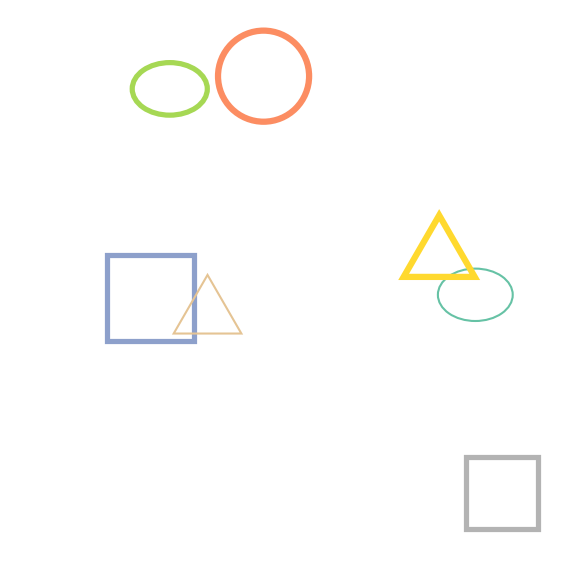[{"shape": "oval", "thickness": 1, "radius": 0.32, "center": [0.823, 0.489]}, {"shape": "circle", "thickness": 3, "radius": 0.39, "center": [0.456, 0.867]}, {"shape": "square", "thickness": 2.5, "radius": 0.38, "center": [0.261, 0.483]}, {"shape": "oval", "thickness": 2.5, "radius": 0.33, "center": [0.294, 0.845]}, {"shape": "triangle", "thickness": 3, "radius": 0.36, "center": [0.76, 0.555]}, {"shape": "triangle", "thickness": 1, "radius": 0.34, "center": [0.359, 0.455]}, {"shape": "square", "thickness": 2.5, "radius": 0.31, "center": [0.87, 0.146]}]